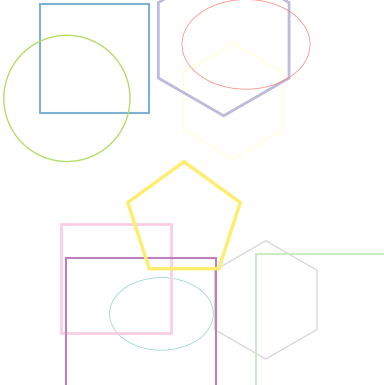[{"shape": "oval", "thickness": 0.5, "radius": 0.67, "center": [0.419, 0.185]}, {"shape": "hexagon", "thickness": 0.5, "radius": 0.75, "center": [0.606, 0.737]}, {"shape": "hexagon", "thickness": 2, "radius": 0.98, "center": [0.581, 0.895]}, {"shape": "oval", "thickness": 0.5, "radius": 0.83, "center": [0.639, 0.885]}, {"shape": "square", "thickness": 1.5, "radius": 0.71, "center": [0.246, 0.849]}, {"shape": "circle", "thickness": 1, "radius": 0.82, "center": [0.174, 0.744]}, {"shape": "square", "thickness": 2, "radius": 0.71, "center": [0.301, 0.276]}, {"shape": "hexagon", "thickness": 1, "radius": 0.77, "center": [0.69, 0.221]}, {"shape": "square", "thickness": 1.5, "radius": 0.98, "center": [0.366, 0.135]}, {"shape": "square", "thickness": 1.5, "radius": 0.87, "center": [0.839, 0.166]}, {"shape": "pentagon", "thickness": 2.5, "radius": 0.77, "center": [0.478, 0.426]}]